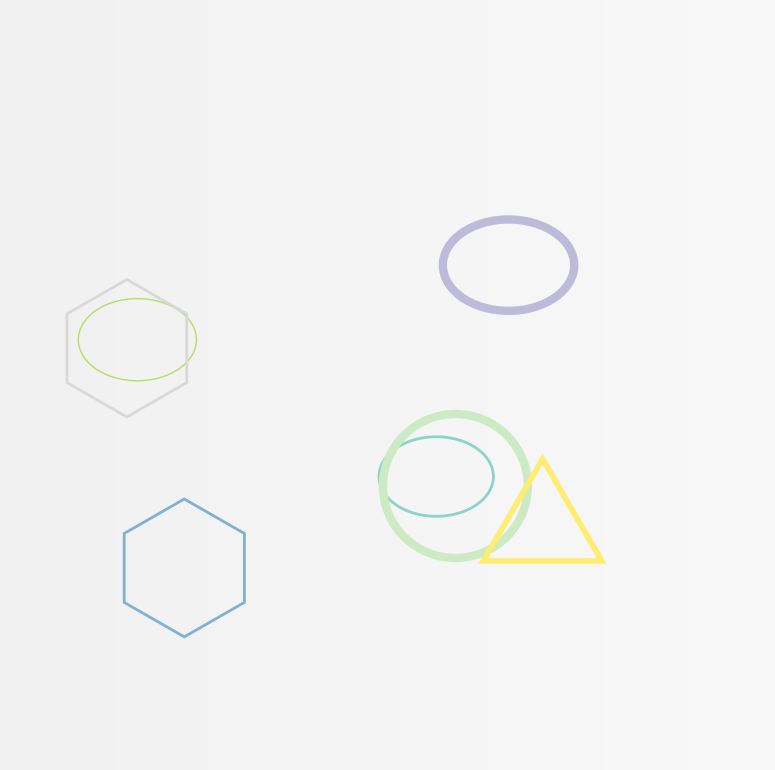[{"shape": "oval", "thickness": 1, "radius": 0.37, "center": [0.563, 0.381]}, {"shape": "oval", "thickness": 3, "radius": 0.42, "center": [0.656, 0.656]}, {"shape": "hexagon", "thickness": 1, "radius": 0.45, "center": [0.238, 0.262]}, {"shape": "oval", "thickness": 0.5, "radius": 0.38, "center": [0.177, 0.559]}, {"shape": "hexagon", "thickness": 1, "radius": 0.45, "center": [0.164, 0.548]}, {"shape": "circle", "thickness": 3, "radius": 0.47, "center": [0.588, 0.369]}, {"shape": "triangle", "thickness": 2, "radius": 0.44, "center": [0.7, 0.316]}]